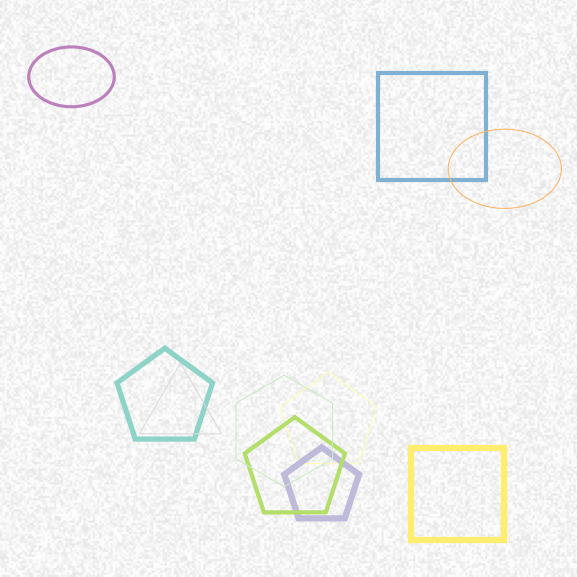[{"shape": "pentagon", "thickness": 2.5, "radius": 0.43, "center": [0.285, 0.309]}, {"shape": "pentagon", "thickness": 0.5, "radius": 0.44, "center": [0.569, 0.267]}, {"shape": "pentagon", "thickness": 3, "radius": 0.34, "center": [0.557, 0.157]}, {"shape": "square", "thickness": 2, "radius": 0.47, "center": [0.748, 0.78]}, {"shape": "oval", "thickness": 0.5, "radius": 0.49, "center": [0.874, 0.707]}, {"shape": "pentagon", "thickness": 2, "radius": 0.46, "center": [0.511, 0.186]}, {"shape": "triangle", "thickness": 0.5, "radius": 0.41, "center": [0.313, 0.289]}, {"shape": "oval", "thickness": 1.5, "radius": 0.37, "center": [0.124, 0.866]}, {"shape": "hexagon", "thickness": 0.5, "radius": 0.48, "center": [0.492, 0.253]}, {"shape": "square", "thickness": 3, "radius": 0.4, "center": [0.792, 0.144]}]